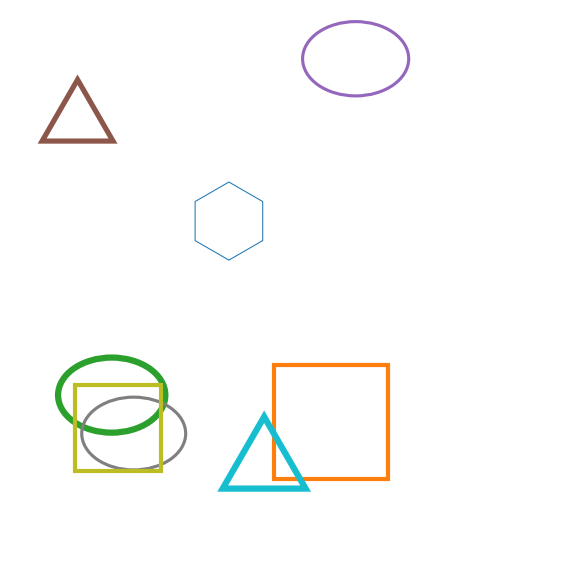[{"shape": "hexagon", "thickness": 0.5, "radius": 0.34, "center": [0.396, 0.616]}, {"shape": "square", "thickness": 2, "radius": 0.49, "center": [0.572, 0.269]}, {"shape": "oval", "thickness": 3, "radius": 0.46, "center": [0.193, 0.315]}, {"shape": "oval", "thickness": 1.5, "radius": 0.46, "center": [0.616, 0.897]}, {"shape": "triangle", "thickness": 2.5, "radius": 0.35, "center": [0.134, 0.79]}, {"shape": "oval", "thickness": 1.5, "radius": 0.45, "center": [0.232, 0.248]}, {"shape": "square", "thickness": 2, "radius": 0.37, "center": [0.205, 0.258]}, {"shape": "triangle", "thickness": 3, "radius": 0.41, "center": [0.457, 0.195]}]